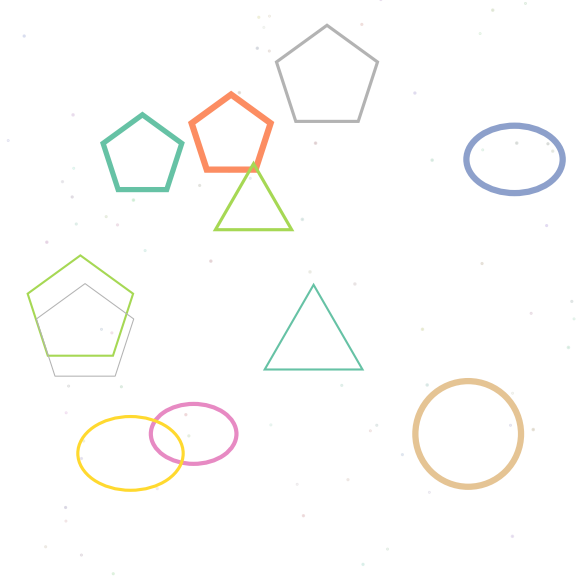[{"shape": "triangle", "thickness": 1, "radius": 0.49, "center": [0.543, 0.408]}, {"shape": "pentagon", "thickness": 2.5, "radius": 0.36, "center": [0.247, 0.729]}, {"shape": "pentagon", "thickness": 3, "radius": 0.36, "center": [0.4, 0.764]}, {"shape": "oval", "thickness": 3, "radius": 0.42, "center": [0.891, 0.723]}, {"shape": "oval", "thickness": 2, "radius": 0.37, "center": [0.335, 0.248]}, {"shape": "pentagon", "thickness": 1, "radius": 0.48, "center": [0.139, 0.461]}, {"shape": "triangle", "thickness": 1.5, "radius": 0.38, "center": [0.439, 0.639]}, {"shape": "oval", "thickness": 1.5, "radius": 0.46, "center": [0.226, 0.214]}, {"shape": "circle", "thickness": 3, "radius": 0.46, "center": [0.811, 0.248]}, {"shape": "pentagon", "thickness": 1.5, "radius": 0.46, "center": [0.566, 0.863]}, {"shape": "pentagon", "thickness": 0.5, "radius": 0.44, "center": [0.147, 0.419]}]